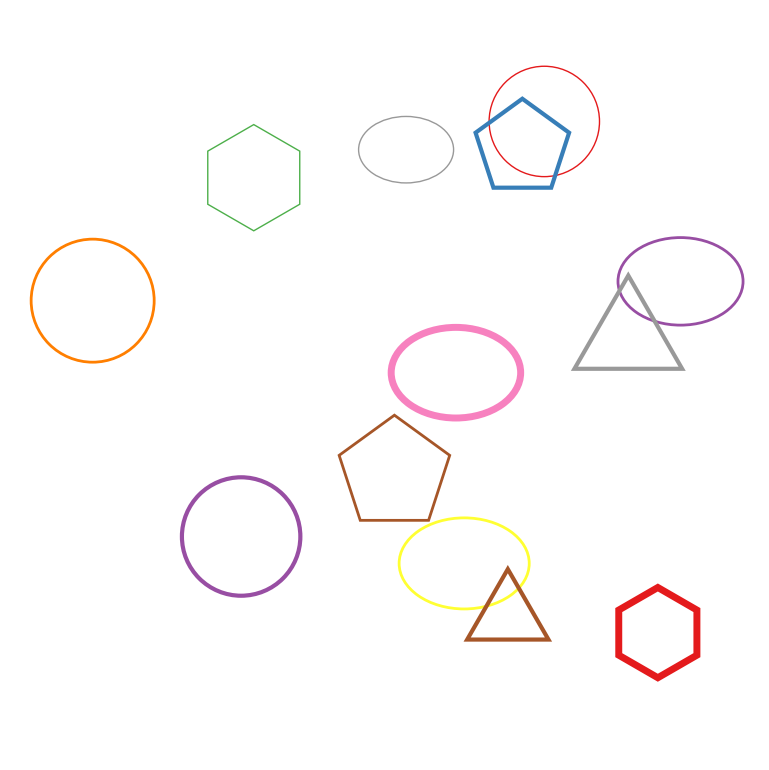[{"shape": "hexagon", "thickness": 2.5, "radius": 0.29, "center": [0.854, 0.178]}, {"shape": "circle", "thickness": 0.5, "radius": 0.36, "center": [0.707, 0.842]}, {"shape": "pentagon", "thickness": 1.5, "radius": 0.32, "center": [0.678, 0.808]}, {"shape": "hexagon", "thickness": 0.5, "radius": 0.34, "center": [0.33, 0.769]}, {"shape": "circle", "thickness": 1.5, "radius": 0.38, "center": [0.313, 0.303]}, {"shape": "oval", "thickness": 1, "radius": 0.41, "center": [0.884, 0.635]}, {"shape": "circle", "thickness": 1, "radius": 0.4, "center": [0.12, 0.61]}, {"shape": "oval", "thickness": 1, "radius": 0.42, "center": [0.603, 0.268]}, {"shape": "triangle", "thickness": 1.5, "radius": 0.3, "center": [0.66, 0.2]}, {"shape": "pentagon", "thickness": 1, "radius": 0.38, "center": [0.512, 0.385]}, {"shape": "oval", "thickness": 2.5, "radius": 0.42, "center": [0.592, 0.516]}, {"shape": "oval", "thickness": 0.5, "radius": 0.31, "center": [0.527, 0.806]}, {"shape": "triangle", "thickness": 1.5, "radius": 0.4, "center": [0.816, 0.561]}]